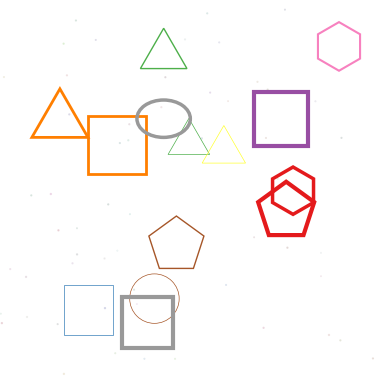[{"shape": "hexagon", "thickness": 2.5, "radius": 0.31, "center": [0.761, 0.505]}, {"shape": "pentagon", "thickness": 3, "radius": 0.38, "center": [0.743, 0.451]}, {"shape": "square", "thickness": 0.5, "radius": 0.32, "center": [0.23, 0.195]}, {"shape": "triangle", "thickness": 1, "radius": 0.35, "center": [0.425, 0.857]}, {"shape": "triangle", "thickness": 0.5, "radius": 0.31, "center": [0.491, 0.63]}, {"shape": "square", "thickness": 3, "radius": 0.35, "center": [0.73, 0.69]}, {"shape": "square", "thickness": 2, "radius": 0.38, "center": [0.303, 0.623]}, {"shape": "triangle", "thickness": 2, "radius": 0.42, "center": [0.156, 0.685]}, {"shape": "triangle", "thickness": 0.5, "radius": 0.33, "center": [0.581, 0.609]}, {"shape": "pentagon", "thickness": 1, "radius": 0.38, "center": [0.458, 0.364]}, {"shape": "circle", "thickness": 0.5, "radius": 0.32, "center": [0.401, 0.224]}, {"shape": "hexagon", "thickness": 1.5, "radius": 0.32, "center": [0.881, 0.879]}, {"shape": "oval", "thickness": 2.5, "radius": 0.35, "center": [0.425, 0.692]}, {"shape": "square", "thickness": 3, "radius": 0.33, "center": [0.383, 0.162]}]